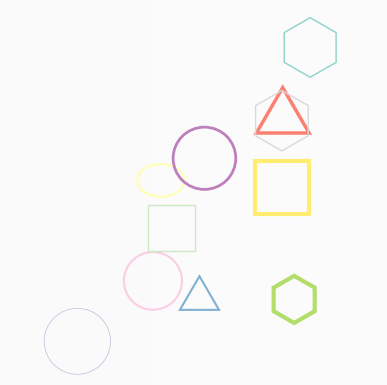[{"shape": "hexagon", "thickness": 1, "radius": 0.39, "center": [0.8, 0.877]}, {"shape": "oval", "thickness": 1.5, "radius": 0.3, "center": [0.415, 0.531]}, {"shape": "circle", "thickness": 0.5, "radius": 0.43, "center": [0.2, 0.113]}, {"shape": "triangle", "thickness": 2.5, "radius": 0.39, "center": [0.73, 0.694]}, {"shape": "triangle", "thickness": 1.5, "radius": 0.29, "center": [0.515, 0.224]}, {"shape": "hexagon", "thickness": 3, "radius": 0.31, "center": [0.759, 0.222]}, {"shape": "circle", "thickness": 1.5, "radius": 0.37, "center": [0.395, 0.27]}, {"shape": "hexagon", "thickness": 1, "radius": 0.39, "center": [0.727, 0.687]}, {"shape": "circle", "thickness": 2, "radius": 0.4, "center": [0.528, 0.589]}, {"shape": "square", "thickness": 1, "radius": 0.3, "center": [0.443, 0.408]}, {"shape": "square", "thickness": 3, "radius": 0.35, "center": [0.727, 0.513]}]